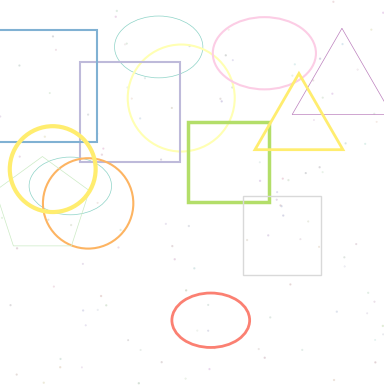[{"shape": "oval", "thickness": 0.5, "radius": 0.57, "center": [0.412, 0.878]}, {"shape": "oval", "thickness": 0.5, "radius": 0.54, "center": [0.183, 0.517]}, {"shape": "circle", "thickness": 1.5, "radius": 0.69, "center": [0.471, 0.745]}, {"shape": "square", "thickness": 1.5, "radius": 0.65, "center": [0.339, 0.709]}, {"shape": "oval", "thickness": 2, "radius": 0.5, "center": [0.547, 0.168]}, {"shape": "square", "thickness": 1.5, "radius": 0.73, "center": [0.106, 0.776]}, {"shape": "circle", "thickness": 1.5, "radius": 0.59, "center": [0.229, 0.472]}, {"shape": "square", "thickness": 2.5, "radius": 0.52, "center": [0.594, 0.579]}, {"shape": "oval", "thickness": 1.5, "radius": 0.67, "center": [0.687, 0.862]}, {"shape": "square", "thickness": 1, "radius": 0.51, "center": [0.732, 0.389]}, {"shape": "triangle", "thickness": 0.5, "radius": 0.75, "center": [0.888, 0.777]}, {"shape": "pentagon", "thickness": 0.5, "radius": 0.64, "center": [0.11, 0.465]}, {"shape": "circle", "thickness": 3, "radius": 0.56, "center": [0.137, 0.561]}, {"shape": "triangle", "thickness": 2, "radius": 0.66, "center": [0.776, 0.677]}]